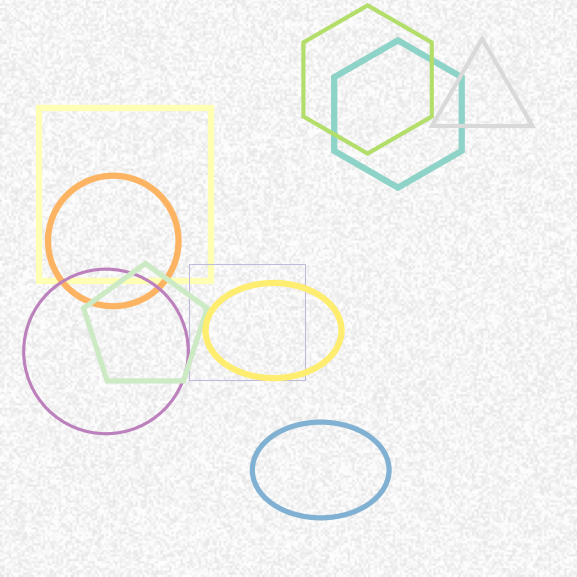[{"shape": "hexagon", "thickness": 3, "radius": 0.64, "center": [0.689, 0.802]}, {"shape": "square", "thickness": 3, "radius": 0.75, "center": [0.216, 0.663]}, {"shape": "square", "thickness": 0.5, "radius": 0.5, "center": [0.428, 0.441]}, {"shape": "oval", "thickness": 2.5, "radius": 0.59, "center": [0.555, 0.185]}, {"shape": "circle", "thickness": 3, "radius": 0.57, "center": [0.196, 0.582]}, {"shape": "hexagon", "thickness": 2, "radius": 0.64, "center": [0.637, 0.862]}, {"shape": "triangle", "thickness": 2, "radius": 0.5, "center": [0.835, 0.831]}, {"shape": "circle", "thickness": 1.5, "radius": 0.71, "center": [0.184, 0.391]}, {"shape": "pentagon", "thickness": 2.5, "radius": 0.56, "center": [0.252, 0.431]}, {"shape": "oval", "thickness": 3, "radius": 0.59, "center": [0.474, 0.427]}]